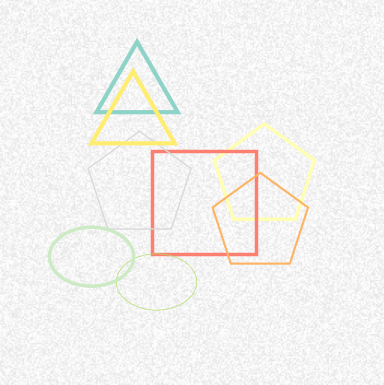[{"shape": "triangle", "thickness": 3, "radius": 0.61, "center": [0.356, 0.769]}, {"shape": "pentagon", "thickness": 2.5, "radius": 0.68, "center": [0.687, 0.541]}, {"shape": "square", "thickness": 2.5, "radius": 0.67, "center": [0.53, 0.474]}, {"shape": "pentagon", "thickness": 1.5, "radius": 0.65, "center": [0.676, 0.421]}, {"shape": "oval", "thickness": 0.5, "radius": 0.52, "center": [0.407, 0.268]}, {"shape": "pentagon", "thickness": 1, "radius": 0.7, "center": [0.362, 0.519]}, {"shape": "oval", "thickness": 2.5, "radius": 0.55, "center": [0.238, 0.333]}, {"shape": "triangle", "thickness": 3, "radius": 0.62, "center": [0.346, 0.69]}]